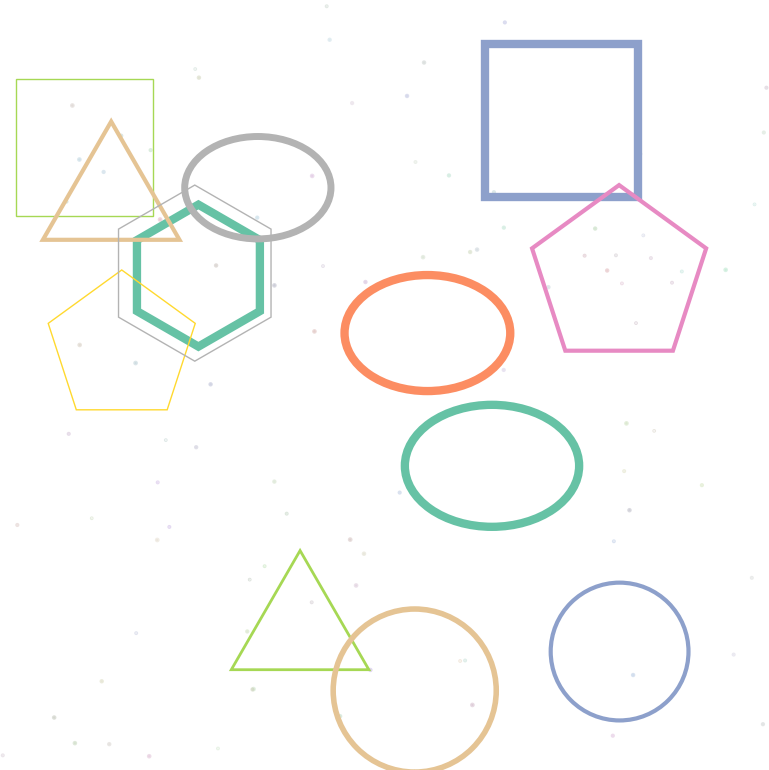[{"shape": "hexagon", "thickness": 3, "radius": 0.46, "center": [0.258, 0.642]}, {"shape": "oval", "thickness": 3, "radius": 0.57, "center": [0.639, 0.395]}, {"shape": "oval", "thickness": 3, "radius": 0.54, "center": [0.555, 0.567]}, {"shape": "square", "thickness": 3, "radius": 0.5, "center": [0.73, 0.843]}, {"shape": "circle", "thickness": 1.5, "radius": 0.45, "center": [0.805, 0.154]}, {"shape": "pentagon", "thickness": 1.5, "radius": 0.59, "center": [0.804, 0.641]}, {"shape": "triangle", "thickness": 1, "radius": 0.52, "center": [0.39, 0.182]}, {"shape": "square", "thickness": 0.5, "radius": 0.44, "center": [0.109, 0.808]}, {"shape": "pentagon", "thickness": 0.5, "radius": 0.5, "center": [0.158, 0.549]}, {"shape": "triangle", "thickness": 1.5, "radius": 0.51, "center": [0.144, 0.74]}, {"shape": "circle", "thickness": 2, "radius": 0.53, "center": [0.539, 0.103]}, {"shape": "oval", "thickness": 2.5, "radius": 0.47, "center": [0.335, 0.756]}, {"shape": "hexagon", "thickness": 0.5, "radius": 0.57, "center": [0.253, 0.645]}]